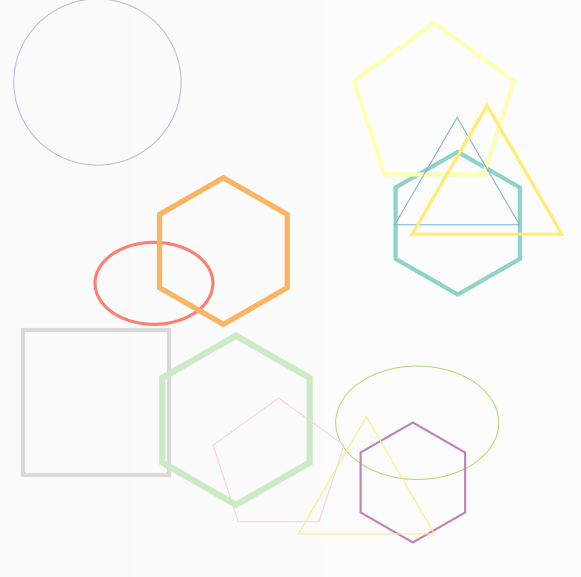[{"shape": "hexagon", "thickness": 2, "radius": 0.62, "center": [0.788, 0.613]}, {"shape": "pentagon", "thickness": 2, "radius": 0.72, "center": [0.747, 0.814]}, {"shape": "circle", "thickness": 0.5, "radius": 0.72, "center": [0.168, 0.857]}, {"shape": "oval", "thickness": 1.5, "radius": 0.51, "center": [0.265, 0.509]}, {"shape": "triangle", "thickness": 0.5, "radius": 0.62, "center": [0.787, 0.672]}, {"shape": "hexagon", "thickness": 2.5, "radius": 0.63, "center": [0.384, 0.564]}, {"shape": "oval", "thickness": 0.5, "radius": 0.7, "center": [0.718, 0.267]}, {"shape": "pentagon", "thickness": 0.5, "radius": 0.59, "center": [0.479, 0.192]}, {"shape": "square", "thickness": 2, "radius": 0.63, "center": [0.165, 0.303]}, {"shape": "hexagon", "thickness": 1, "radius": 0.52, "center": [0.71, 0.164]}, {"shape": "hexagon", "thickness": 3, "radius": 0.73, "center": [0.406, 0.272]}, {"shape": "triangle", "thickness": 0.5, "radius": 0.68, "center": [0.63, 0.142]}, {"shape": "triangle", "thickness": 1.5, "radius": 0.74, "center": [0.838, 0.668]}]